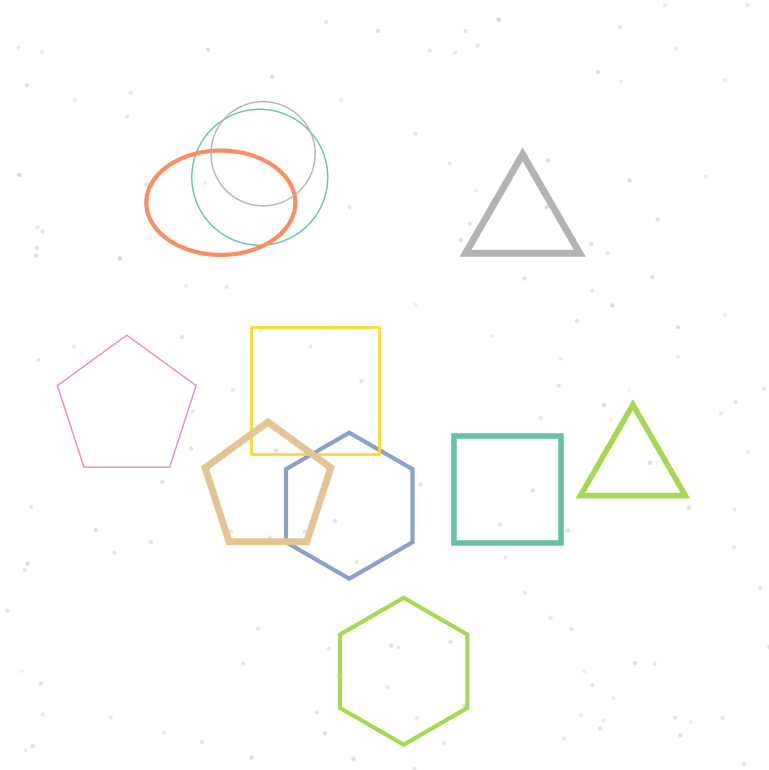[{"shape": "square", "thickness": 2, "radius": 0.35, "center": [0.659, 0.365]}, {"shape": "circle", "thickness": 0.5, "radius": 0.44, "center": [0.337, 0.77]}, {"shape": "oval", "thickness": 1.5, "radius": 0.48, "center": [0.287, 0.737]}, {"shape": "hexagon", "thickness": 1.5, "radius": 0.47, "center": [0.454, 0.343]}, {"shape": "pentagon", "thickness": 0.5, "radius": 0.47, "center": [0.165, 0.47]}, {"shape": "triangle", "thickness": 2, "radius": 0.39, "center": [0.822, 0.396]}, {"shape": "hexagon", "thickness": 1.5, "radius": 0.48, "center": [0.524, 0.128]}, {"shape": "square", "thickness": 1, "radius": 0.41, "center": [0.409, 0.493]}, {"shape": "pentagon", "thickness": 2.5, "radius": 0.43, "center": [0.348, 0.366]}, {"shape": "triangle", "thickness": 2.5, "radius": 0.43, "center": [0.679, 0.714]}, {"shape": "circle", "thickness": 0.5, "radius": 0.34, "center": [0.342, 0.8]}]